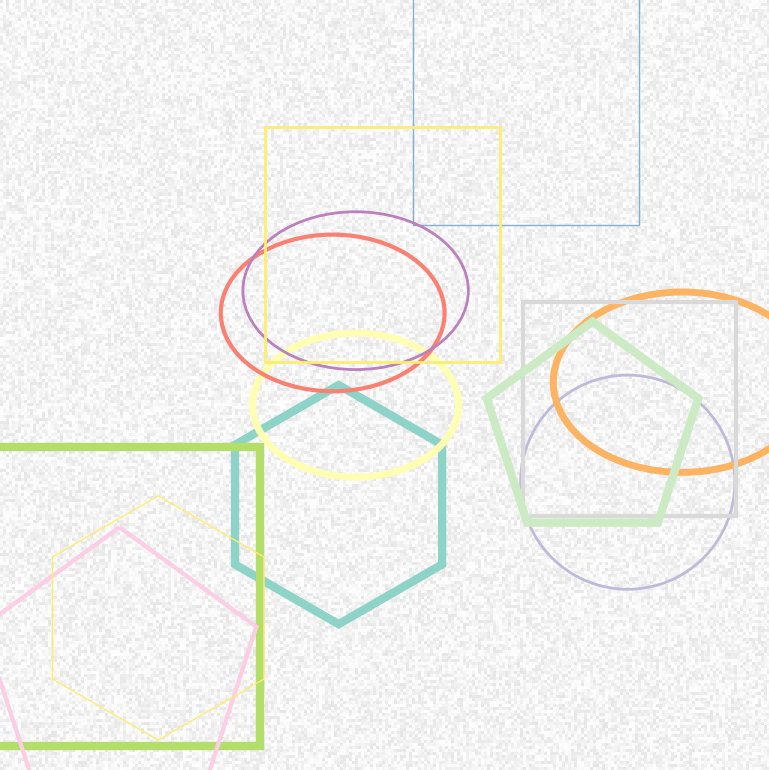[{"shape": "hexagon", "thickness": 3, "radius": 0.78, "center": [0.44, 0.345]}, {"shape": "oval", "thickness": 2.5, "radius": 0.67, "center": [0.462, 0.474]}, {"shape": "circle", "thickness": 1, "radius": 0.7, "center": [0.815, 0.374]}, {"shape": "oval", "thickness": 1.5, "radius": 0.73, "center": [0.432, 0.594]}, {"shape": "square", "thickness": 0.5, "radius": 0.73, "center": [0.683, 0.855]}, {"shape": "oval", "thickness": 2.5, "radius": 0.84, "center": [0.886, 0.504]}, {"shape": "square", "thickness": 3, "radius": 0.97, "center": [0.144, 0.225]}, {"shape": "pentagon", "thickness": 1.5, "radius": 0.93, "center": [0.155, 0.128]}, {"shape": "square", "thickness": 1.5, "radius": 0.69, "center": [0.818, 0.469]}, {"shape": "oval", "thickness": 1, "radius": 0.73, "center": [0.462, 0.623]}, {"shape": "pentagon", "thickness": 3, "radius": 0.72, "center": [0.77, 0.438]}, {"shape": "hexagon", "thickness": 0.5, "radius": 0.79, "center": [0.205, 0.197]}, {"shape": "square", "thickness": 1, "radius": 0.76, "center": [0.497, 0.682]}]